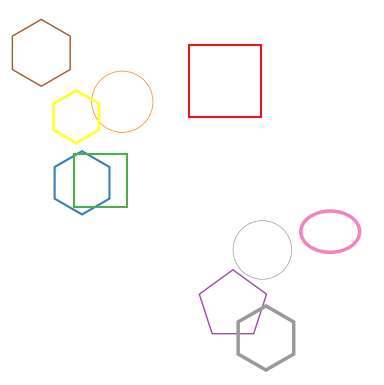[{"shape": "square", "thickness": 1.5, "radius": 0.47, "center": [0.585, 0.789]}, {"shape": "hexagon", "thickness": 1.5, "radius": 0.41, "center": [0.213, 0.525]}, {"shape": "square", "thickness": 1.5, "radius": 0.34, "center": [0.261, 0.531]}, {"shape": "pentagon", "thickness": 1, "radius": 0.46, "center": [0.605, 0.208]}, {"shape": "circle", "thickness": 0.5, "radius": 0.4, "center": [0.318, 0.736]}, {"shape": "hexagon", "thickness": 2, "radius": 0.34, "center": [0.198, 0.697]}, {"shape": "hexagon", "thickness": 1, "radius": 0.43, "center": [0.107, 0.863]}, {"shape": "oval", "thickness": 2.5, "radius": 0.38, "center": [0.858, 0.398]}, {"shape": "circle", "thickness": 0.5, "radius": 0.38, "center": [0.682, 0.351]}, {"shape": "hexagon", "thickness": 2.5, "radius": 0.42, "center": [0.691, 0.122]}]